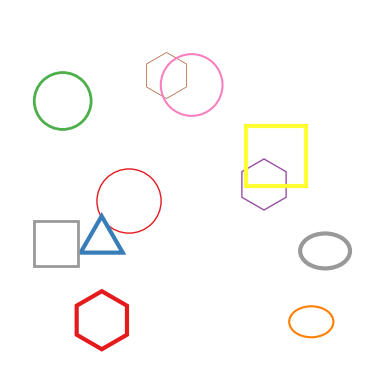[{"shape": "circle", "thickness": 1, "radius": 0.42, "center": [0.335, 0.478]}, {"shape": "hexagon", "thickness": 3, "radius": 0.38, "center": [0.264, 0.168]}, {"shape": "triangle", "thickness": 3, "radius": 0.32, "center": [0.264, 0.375]}, {"shape": "circle", "thickness": 2, "radius": 0.37, "center": [0.163, 0.738]}, {"shape": "hexagon", "thickness": 1, "radius": 0.33, "center": [0.686, 0.521]}, {"shape": "oval", "thickness": 1.5, "radius": 0.29, "center": [0.809, 0.164]}, {"shape": "square", "thickness": 3, "radius": 0.39, "center": [0.716, 0.596]}, {"shape": "hexagon", "thickness": 0.5, "radius": 0.3, "center": [0.432, 0.804]}, {"shape": "circle", "thickness": 1.5, "radius": 0.4, "center": [0.498, 0.779]}, {"shape": "square", "thickness": 2, "radius": 0.29, "center": [0.146, 0.368]}, {"shape": "oval", "thickness": 3, "radius": 0.32, "center": [0.844, 0.348]}]